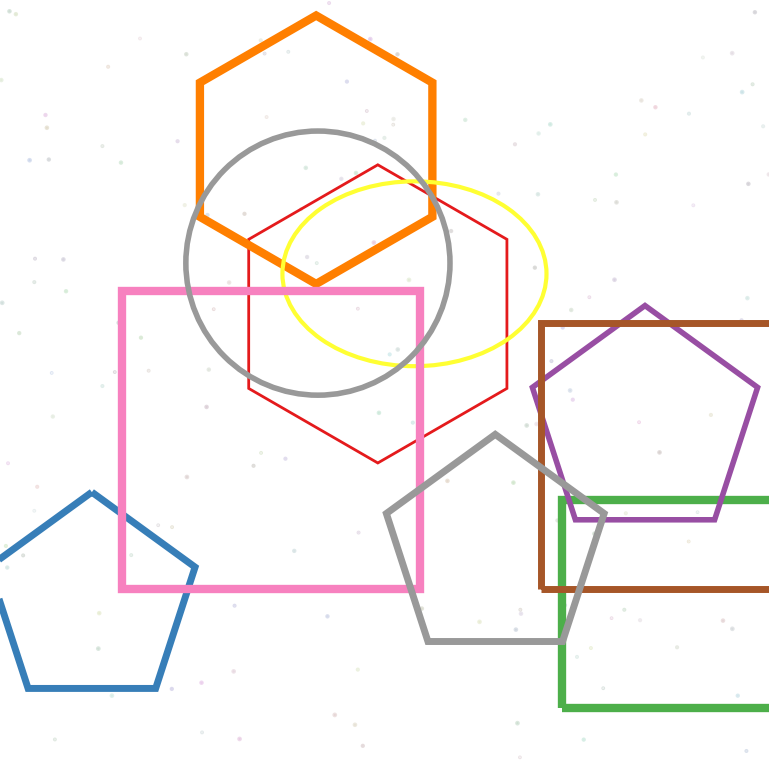[{"shape": "hexagon", "thickness": 1, "radius": 0.97, "center": [0.491, 0.592]}, {"shape": "pentagon", "thickness": 2.5, "radius": 0.7, "center": [0.119, 0.22]}, {"shape": "square", "thickness": 3, "radius": 0.68, "center": [0.865, 0.216]}, {"shape": "pentagon", "thickness": 2, "radius": 0.77, "center": [0.838, 0.449]}, {"shape": "hexagon", "thickness": 3, "radius": 0.87, "center": [0.411, 0.806]}, {"shape": "oval", "thickness": 1.5, "radius": 0.86, "center": [0.538, 0.644]}, {"shape": "square", "thickness": 2.5, "radius": 0.86, "center": [0.875, 0.408]}, {"shape": "square", "thickness": 3, "radius": 0.97, "center": [0.352, 0.428]}, {"shape": "pentagon", "thickness": 2.5, "radius": 0.74, "center": [0.643, 0.287]}, {"shape": "circle", "thickness": 2, "radius": 0.86, "center": [0.413, 0.658]}]